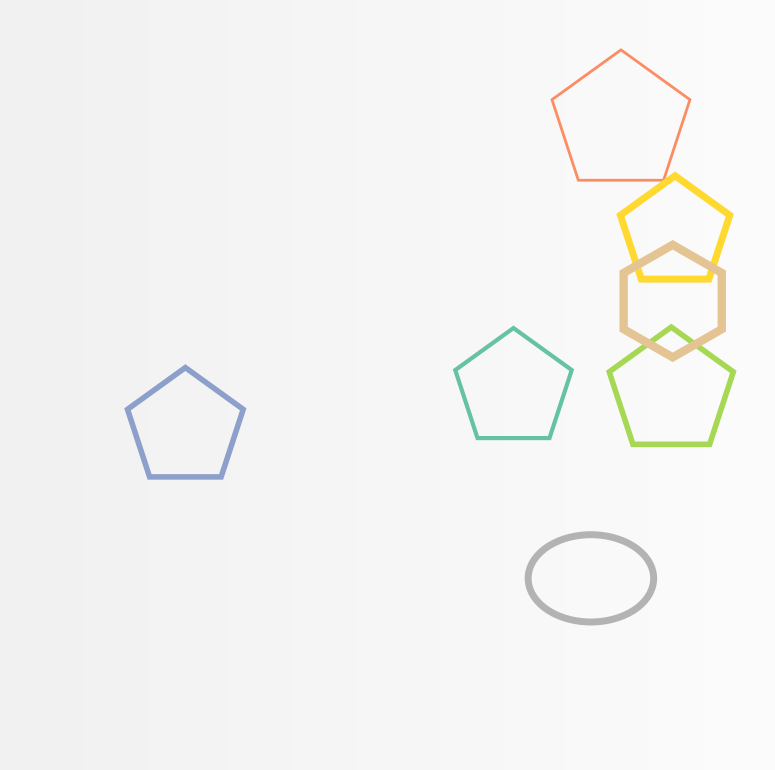[{"shape": "pentagon", "thickness": 1.5, "radius": 0.4, "center": [0.663, 0.495]}, {"shape": "pentagon", "thickness": 1, "radius": 0.47, "center": [0.801, 0.842]}, {"shape": "pentagon", "thickness": 2, "radius": 0.39, "center": [0.239, 0.444]}, {"shape": "pentagon", "thickness": 2, "radius": 0.42, "center": [0.866, 0.491]}, {"shape": "pentagon", "thickness": 2.5, "radius": 0.37, "center": [0.871, 0.698]}, {"shape": "hexagon", "thickness": 3, "radius": 0.37, "center": [0.868, 0.609]}, {"shape": "oval", "thickness": 2.5, "radius": 0.4, "center": [0.762, 0.249]}]